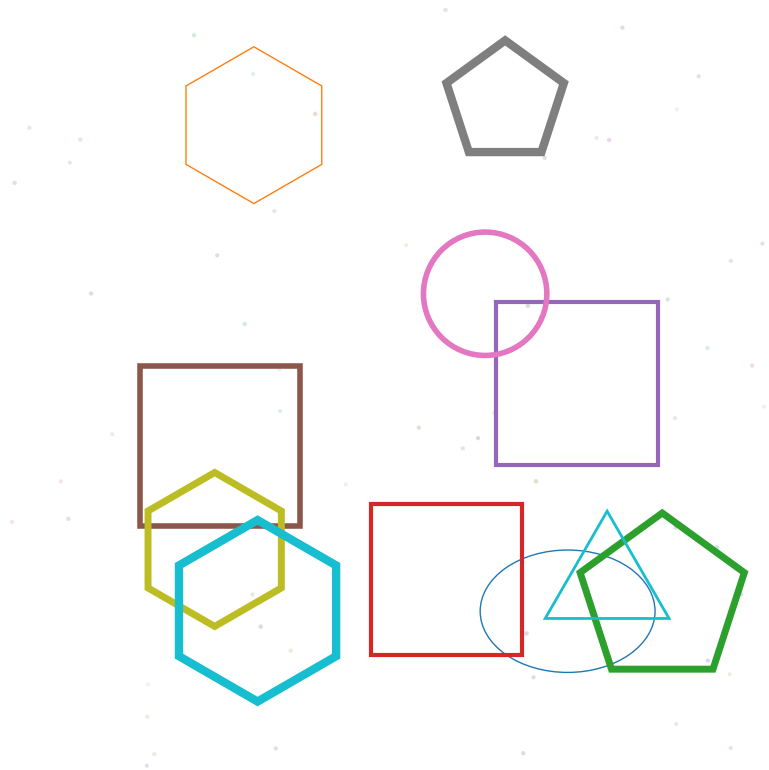[{"shape": "oval", "thickness": 0.5, "radius": 0.57, "center": [0.737, 0.206]}, {"shape": "hexagon", "thickness": 0.5, "radius": 0.51, "center": [0.33, 0.837]}, {"shape": "pentagon", "thickness": 2.5, "radius": 0.56, "center": [0.86, 0.222]}, {"shape": "square", "thickness": 1.5, "radius": 0.49, "center": [0.58, 0.247]}, {"shape": "square", "thickness": 1.5, "radius": 0.53, "center": [0.749, 0.502]}, {"shape": "square", "thickness": 2, "radius": 0.52, "center": [0.285, 0.421]}, {"shape": "circle", "thickness": 2, "radius": 0.4, "center": [0.63, 0.618]}, {"shape": "pentagon", "thickness": 3, "radius": 0.4, "center": [0.656, 0.867]}, {"shape": "hexagon", "thickness": 2.5, "radius": 0.5, "center": [0.279, 0.286]}, {"shape": "triangle", "thickness": 1, "radius": 0.46, "center": [0.788, 0.243]}, {"shape": "hexagon", "thickness": 3, "radius": 0.59, "center": [0.334, 0.207]}]